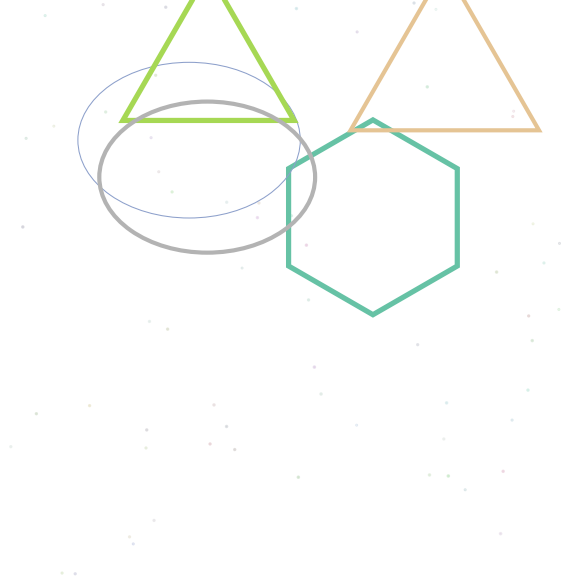[{"shape": "hexagon", "thickness": 2.5, "radius": 0.84, "center": [0.646, 0.623]}, {"shape": "oval", "thickness": 0.5, "radius": 0.96, "center": [0.327, 0.756]}, {"shape": "triangle", "thickness": 2.5, "radius": 0.86, "center": [0.361, 0.876]}, {"shape": "triangle", "thickness": 2, "radius": 0.94, "center": [0.77, 0.868]}, {"shape": "oval", "thickness": 2, "radius": 0.93, "center": [0.359, 0.692]}]